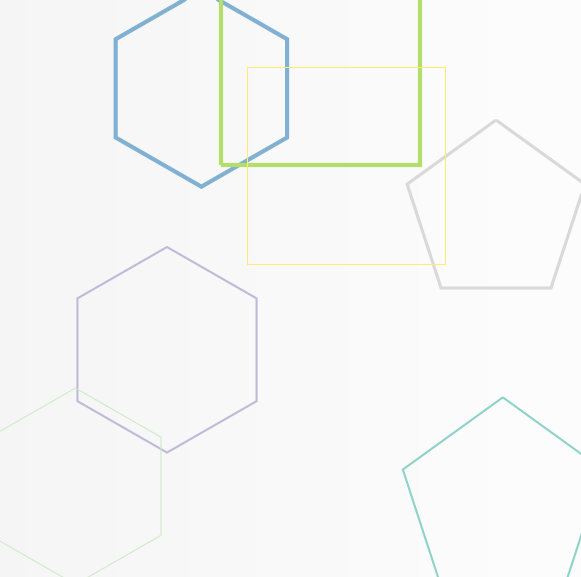[{"shape": "pentagon", "thickness": 1, "radius": 0.9, "center": [0.865, 0.13]}, {"shape": "hexagon", "thickness": 1, "radius": 0.89, "center": [0.287, 0.393]}, {"shape": "hexagon", "thickness": 2, "radius": 0.85, "center": [0.346, 0.846]}, {"shape": "square", "thickness": 2, "radius": 0.86, "center": [0.551, 0.885]}, {"shape": "pentagon", "thickness": 1.5, "radius": 0.8, "center": [0.853, 0.63]}, {"shape": "hexagon", "thickness": 0.5, "radius": 0.85, "center": [0.13, 0.157]}, {"shape": "square", "thickness": 0.5, "radius": 0.85, "center": [0.596, 0.713]}]